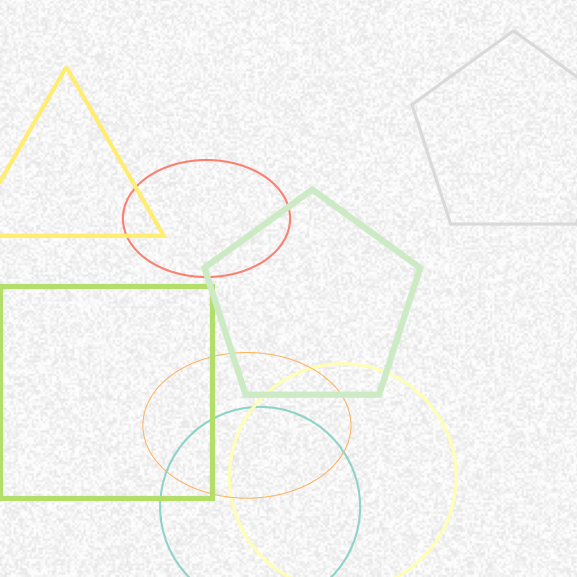[{"shape": "circle", "thickness": 1, "radius": 0.87, "center": [0.45, 0.121]}, {"shape": "circle", "thickness": 1.5, "radius": 0.98, "center": [0.594, 0.173]}, {"shape": "oval", "thickness": 1, "radius": 0.72, "center": [0.358, 0.621]}, {"shape": "oval", "thickness": 0.5, "radius": 0.9, "center": [0.428, 0.263]}, {"shape": "square", "thickness": 2.5, "radius": 0.92, "center": [0.184, 0.32]}, {"shape": "pentagon", "thickness": 1.5, "radius": 0.92, "center": [0.889, 0.761]}, {"shape": "pentagon", "thickness": 3, "radius": 0.98, "center": [0.541, 0.475]}, {"shape": "triangle", "thickness": 2, "radius": 0.97, "center": [0.115, 0.688]}]